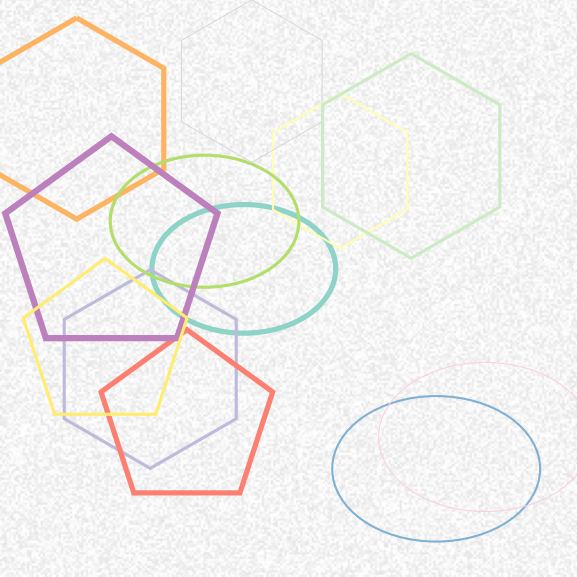[{"shape": "oval", "thickness": 2.5, "radius": 0.8, "center": [0.422, 0.534]}, {"shape": "hexagon", "thickness": 1, "radius": 0.67, "center": [0.589, 0.703]}, {"shape": "hexagon", "thickness": 1.5, "radius": 0.86, "center": [0.26, 0.36]}, {"shape": "pentagon", "thickness": 2.5, "radius": 0.78, "center": [0.324, 0.272]}, {"shape": "oval", "thickness": 1, "radius": 0.9, "center": [0.755, 0.187]}, {"shape": "hexagon", "thickness": 2.5, "radius": 0.87, "center": [0.133, 0.794]}, {"shape": "oval", "thickness": 1.5, "radius": 0.82, "center": [0.354, 0.616]}, {"shape": "oval", "thickness": 0.5, "radius": 0.92, "center": [0.84, 0.242]}, {"shape": "hexagon", "thickness": 0.5, "radius": 0.7, "center": [0.436, 0.859]}, {"shape": "pentagon", "thickness": 3, "radius": 0.97, "center": [0.193, 0.57]}, {"shape": "hexagon", "thickness": 1.5, "radius": 0.89, "center": [0.712, 0.729]}, {"shape": "pentagon", "thickness": 1.5, "radius": 0.75, "center": [0.182, 0.402]}]